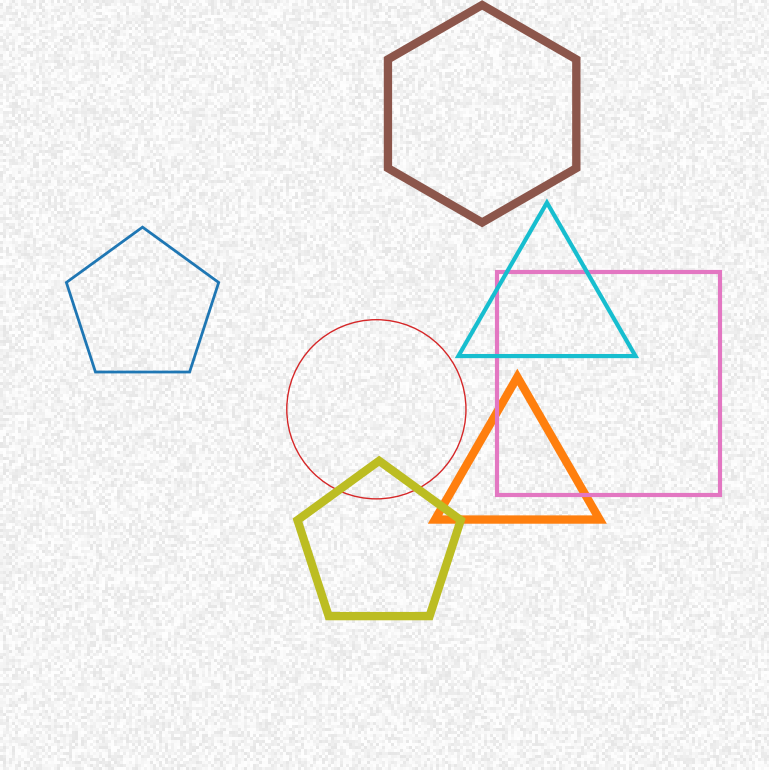[{"shape": "pentagon", "thickness": 1, "radius": 0.52, "center": [0.185, 0.601]}, {"shape": "triangle", "thickness": 3, "radius": 0.62, "center": [0.672, 0.387]}, {"shape": "circle", "thickness": 0.5, "radius": 0.58, "center": [0.489, 0.468]}, {"shape": "hexagon", "thickness": 3, "radius": 0.71, "center": [0.626, 0.852]}, {"shape": "square", "thickness": 1.5, "radius": 0.72, "center": [0.79, 0.502]}, {"shape": "pentagon", "thickness": 3, "radius": 0.56, "center": [0.492, 0.29]}, {"shape": "triangle", "thickness": 1.5, "radius": 0.66, "center": [0.71, 0.604]}]